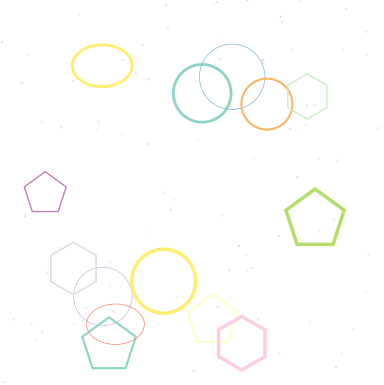[{"shape": "circle", "thickness": 2, "radius": 0.38, "center": [0.525, 0.758]}, {"shape": "pentagon", "thickness": 1.5, "radius": 0.37, "center": [0.283, 0.103]}, {"shape": "pentagon", "thickness": 1, "radius": 0.34, "center": [0.553, 0.168]}, {"shape": "circle", "thickness": 0.5, "radius": 0.38, "center": [0.267, 0.23]}, {"shape": "oval", "thickness": 0.5, "radius": 0.38, "center": [0.3, 0.158]}, {"shape": "circle", "thickness": 0.5, "radius": 0.43, "center": [0.603, 0.801]}, {"shape": "circle", "thickness": 1.5, "radius": 0.33, "center": [0.693, 0.73]}, {"shape": "pentagon", "thickness": 2.5, "radius": 0.4, "center": [0.818, 0.43]}, {"shape": "hexagon", "thickness": 2.5, "radius": 0.35, "center": [0.628, 0.109]}, {"shape": "hexagon", "thickness": 1, "radius": 0.34, "center": [0.191, 0.303]}, {"shape": "pentagon", "thickness": 1, "radius": 0.29, "center": [0.117, 0.497]}, {"shape": "hexagon", "thickness": 1, "radius": 0.29, "center": [0.798, 0.75]}, {"shape": "circle", "thickness": 2.5, "radius": 0.42, "center": [0.425, 0.27]}, {"shape": "oval", "thickness": 2, "radius": 0.39, "center": [0.265, 0.829]}]